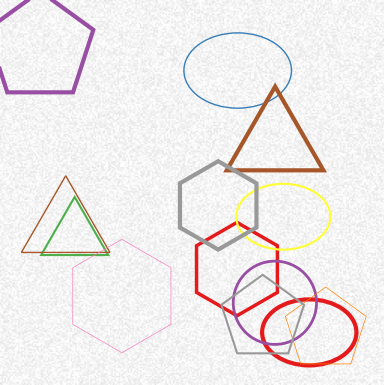[{"shape": "hexagon", "thickness": 2.5, "radius": 0.61, "center": [0.616, 0.301]}, {"shape": "oval", "thickness": 3, "radius": 0.61, "center": [0.803, 0.137]}, {"shape": "oval", "thickness": 1, "radius": 0.7, "center": [0.617, 0.817]}, {"shape": "triangle", "thickness": 1.5, "radius": 0.5, "center": [0.194, 0.388]}, {"shape": "pentagon", "thickness": 3, "radius": 0.73, "center": [0.104, 0.878]}, {"shape": "circle", "thickness": 2, "radius": 0.54, "center": [0.714, 0.214]}, {"shape": "pentagon", "thickness": 0.5, "radius": 0.55, "center": [0.846, 0.144]}, {"shape": "oval", "thickness": 1.5, "radius": 0.61, "center": [0.736, 0.437]}, {"shape": "triangle", "thickness": 3, "radius": 0.72, "center": [0.715, 0.63]}, {"shape": "triangle", "thickness": 1, "radius": 0.66, "center": [0.171, 0.411]}, {"shape": "hexagon", "thickness": 0.5, "radius": 0.74, "center": [0.317, 0.231]}, {"shape": "pentagon", "thickness": 1.5, "radius": 0.56, "center": [0.682, 0.173]}, {"shape": "hexagon", "thickness": 3, "radius": 0.57, "center": [0.567, 0.467]}]